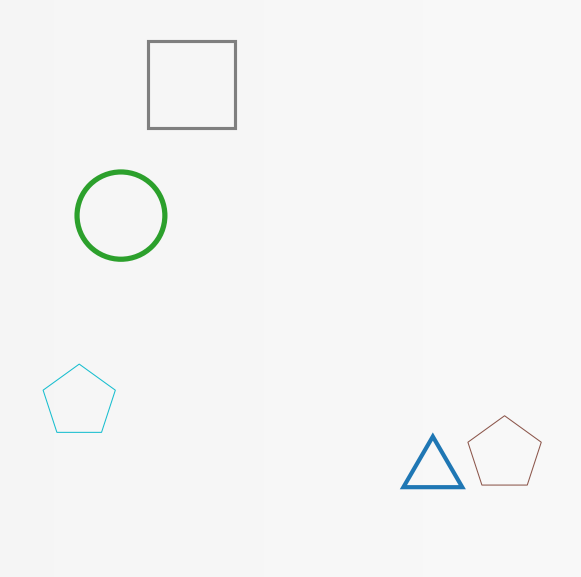[{"shape": "triangle", "thickness": 2, "radius": 0.29, "center": [0.745, 0.185]}, {"shape": "circle", "thickness": 2.5, "radius": 0.38, "center": [0.208, 0.626]}, {"shape": "pentagon", "thickness": 0.5, "radius": 0.33, "center": [0.868, 0.213]}, {"shape": "square", "thickness": 1.5, "radius": 0.37, "center": [0.33, 0.853]}, {"shape": "pentagon", "thickness": 0.5, "radius": 0.33, "center": [0.136, 0.303]}]